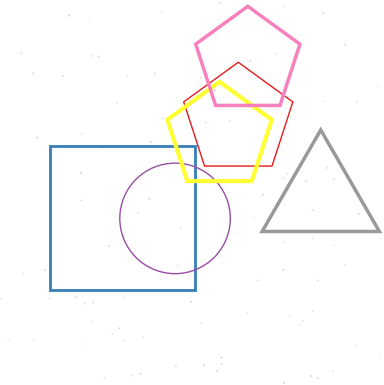[{"shape": "pentagon", "thickness": 1, "radius": 0.75, "center": [0.619, 0.689]}, {"shape": "square", "thickness": 2, "radius": 0.94, "center": [0.318, 0.433]}, {"shape": "circle", "thickness": 1, "radius": 0.72, "center": [0.455, 0.433]}, {"shape": "pentagon", "thickness": 3, "radius": 0.71, "center": [0.57, 0.645]}, {"shape": "pentagon", "thickness": 2.5, "radius": 0.71, "center": [0.644, 0.841]}, {"shape": "triangle", "thickness": 2.5, "radius": 0.88, "center": [0.833, 0.487]}]